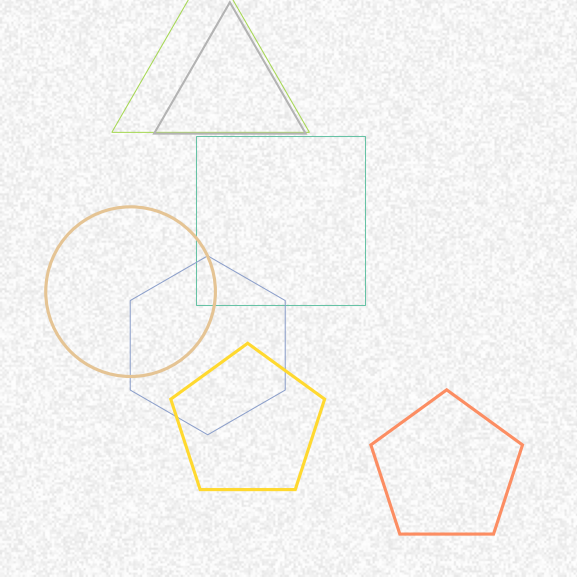[{"shape": "square", "thickness": 0.5, "radius": 0.73, "center": [0.485, 0.618]}, {"shape": "pentagon", "thickness": 1.5, "radius": 0.69, "center": [0.773, 0.186]}, {"shape": "hexagon", "thickness": 0.5, "radius": 0.77, "center": [0.36, 0.401]}, {"shape": "triangle", "thickness": 0.5, "radius": 0.99, "center": [0.365, 0.869]}, {"shape": "pentagon", "thickness": 1.5, "radius": 0.7, "center": [0.429, 0.265]}, {"shape": "circle", "thickness": 1.5, "radius": 0.73, "center": [0.226, 0.494]}, {"shape": "triangle", "thickness": 1, "radius": 0.76, "center": [0.398, 0.844]}]